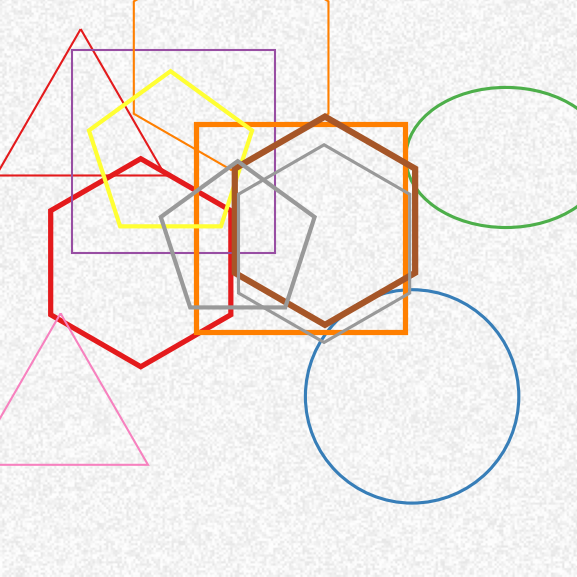[{"shape": "hexagon", "thickness": 2.5, "radius": 0.9, "center": [0.244, 0.544]}, {"shape": "triangle", "thickness": 1, "radius": 0.85, "center": [0.14, 0.78]}, {"shape": "circle", "thickness": 1.5, "radius": 0.92, "center": [0.714, 0.313]}, {"shape": "oval", "thickness": 1.5, "radius": 0.87, "center": [0.876, 0.726]}, {"shape": "square", "thickness": 1, "radius": 0.88, "center": [0.301, 0.736]}, {"shape": "square", "thickness": 2.5, "radius": 0.9, "center": [0.52, 0.604]}, {"shape": "hexagon", "thickness": 1, "radius": 0.97, "center": [0.4, 0.899]}, {"shape": "pentagon", "thickness": 2, "radius": 0.74, "center": [0.295, 0.727]}, {"shape": "hexagon", "thickness": 3, "radius": 0.9, "center": [0.563, 0.617]}, {"shape": "triangle", "thickness": 1, "radius": 0.87, "center": [0.105, 0.282]}, {"shape": "pentagon", "thickness": 2, "radius": 0.7, "center": [0.412, 0.58]}, {"shape": "hexagon", "thickness": 1.5, "radius": 0.86, "center": [0.561, 0.577]}]